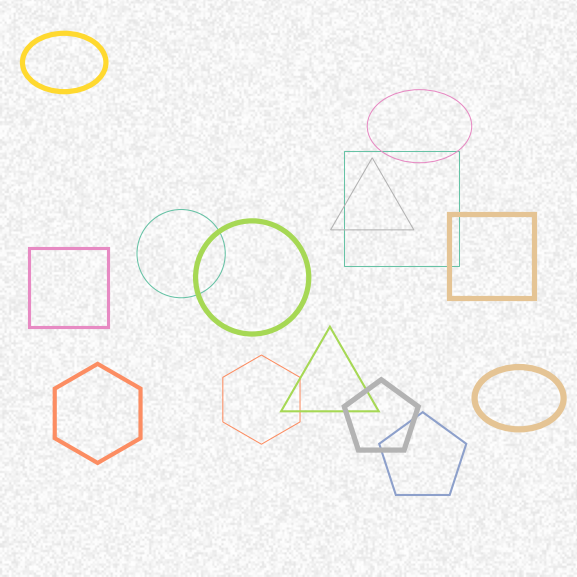[{"shape": "circle", "thickness": 0.5, "radius": 0.38, "center": [0.314, 0.56]}, {"shape": "square", "thickness": 0.5, "radius": 0.5, "center": [0.696, 0.638]}, {"shape": "hexagon", "thickness": 2, "radius": 0.43, "center": [0.169, 0.283]}, {"shape": "hexagon", "thickness": 0.5, "radius": 0.39, "center": [0.453, 0.307]}, {"shape": "pentagon", "thickness": 1, "radius": 0.4, "center": [0.732, 0.206]}, {"shape": "square", "thickness": 1.5, "radius": 0.34, "center": [0.119, 0.501]}, {"shape": "oval", "thickness": 0.5, "radius": 0.45, "center": [0.726, 0.781]}, {"shape": "triangle", "thickness": 1, "radius": 0.49, "center": [0.571, 0.336]}, {"shape": "circle", "thickness": 2.5, "radius": 0.49, "center": [0.437, 0.519]}, {"shape": "oval", "thickness": 2.5, "radius": 0.36, "center": [0.111, 0.891]}, {"shape": "square", "thickness": 2.5, "radius": 0.37, "center": [0.851, 0.556]}, {"shape": "oval", "thickness": 3, "radius": 0.39, "center": [0.899, 0.31]}, {"shape": "pentagon", "thickness": 2.5, "radius": 0.34, "center": [0.66, 0.274]}, {"shape": "triangle", "thickness": 0.5, "radius": 0.42, "center": [0.645, 0.643]}]